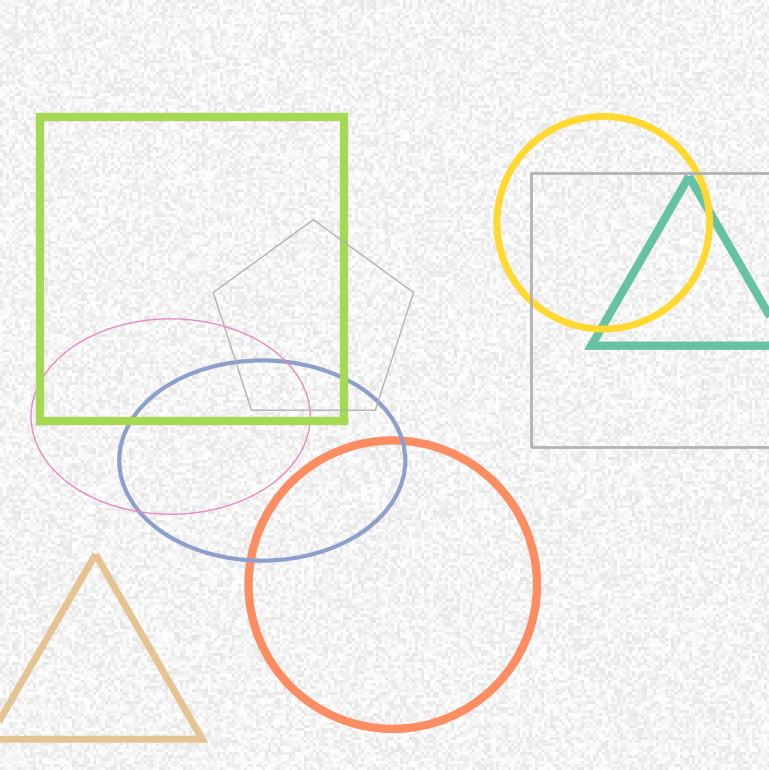[{"shape": "triangle", "thickness": 3, "radius": 0.73, "center": [0.895, 0.624]}, {"shape": "circle", "thickness": 3, "radius": 0.94, "center": [0.51, 0.241]}, {"shape": "oval", "thickness": 1.5, "radius": 0.93, "center": [0.341, 0.402]}, {"shape": "oval", "thickness": 0.5, "radius": 0.91, "center": [0.222, 0.459]}, {"shape": "square", "thickness": 3, "radius": 0.99, "center": [0.249, 0.65]}, {"shape": "circle", "thickness": 2.5, "radius": 0.69, "center": [0.783, 0.711]}, {"shape": "triangle", "thickness": 2.5, "radius": 0.8, "center": [0.124, 0.12]}, {"shape": "square", "thickness": 1, "radius": 0.89, "center": [0.867, 0.597]}, {"shape": "pentagon", "thickness": 0.5, "radius": 0.68, "center": [0.407, 0.578]}]